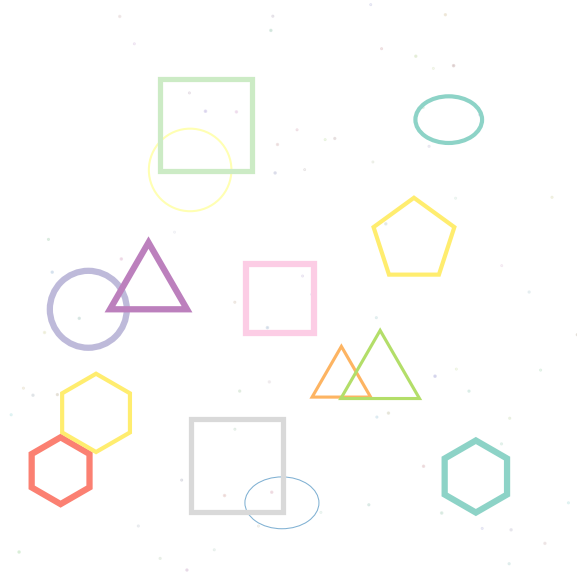[{"shape": "hexagon", "thickness": 3, "radius": 0.31, "center": [0.824, 0.174]}, {"shape": "oval", "thickness": 2, "radius": 0.29, "center": [0.777, 0.792]}, {"shape": "circle", "thickness": 1, "radius": 0.36, "center": [0.329, 0.705]}, {"shape": "circle", "thickness": 3, "radius": 0.33, "center": [0.153, 0.464]}, {"shape": "hexagon", "thickness": 3, "radius": 0.29, "center": [0.105, 0.184]}, {"shape": "oval", "thickness": 0.5, "radius": 0.32, "center": [0.488, 0.128]}, {"shape": "triangle", "thickness": 1.5, "radius": 0.29, "center": [0.591, 0.341]}, {"shape": "triangle", "thickness": 1.5, "radius": 0.39, "center": [0.658, 0.348]}, {"shape": "square", "thickness": 3, "radius": 0.3, "center": [0.484, 0.482]}, {"shape": "square", "thickness": 2.5, "radius": 0.4, "center": [0.41, 0.193]}, {"shape": "triangle", "thickness": 3, "radius": 0.39, "center": [0.257, 0.502]}, {"shape": "square", "thickness": 2.5, "radius": 0.4, "center": [0.357, 0.783]}, {"shape": "pentagon", "thickness": 2, "radius": 0.37, "center": [0.717, 0.583]}, {"shape": "hexagon", "thickness": 2, "radius": 0.34, "center": [0.166, 0.284]}]